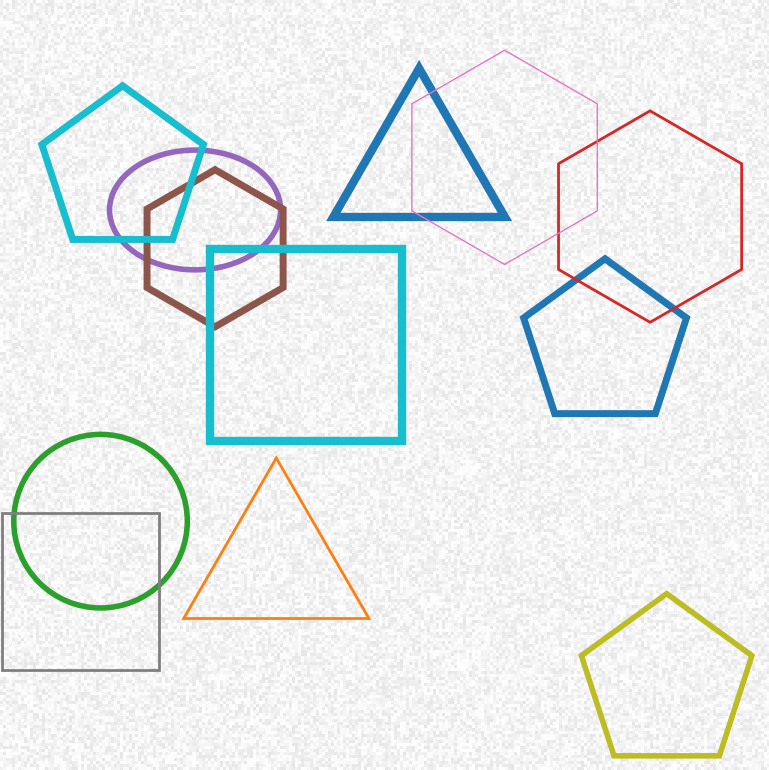[{"shape": "pentagon", "thickness": 2.5, "radius": 0.56, "center": [0.786, 0.553]}, {"shape": "triangle", "thickness": 3, "radius": 0.64, "center": [0.544, 0.783]}, {"shape": "triangle", "thickness": 1, "radius": 0.69, "center": [0.359, 0.266]}, {"shape": "circle", "thickness": 2, "radius": 0.56, "center": [0.131, 0.323]}, {"shape": "hexagon", "thickness": 1, "radius": 0.69, "center": [0.844, 0.719]}, {"shape": "oval", "thickness": 2, "radius": 0.56, "center": [0.253, 0.727]}, {"shape": "hexagon", "thickness": 2.5, "radius": 0.51, "center": [0.279, 0.678]}, {"shape": "hexagon", "thickness": 0.5, "radius": 0.7, "center": [0.655, 0.796]}, {"shape": "square", "thickness": 1, "radius": 0.51, "center": [0.104, 0.231]}, {"shape": "pentagon", "thickness": 2, "radius": 0.58, "center": [0.866, 0.113]}, {"shape": "pentagon", "thickness": 2.5, "radius": 0.55, "center": [0.159, 0.778]}, {"shape": "square", "thickness": 3, "radius": 0.62, "center": [0.398, 0.552]}]